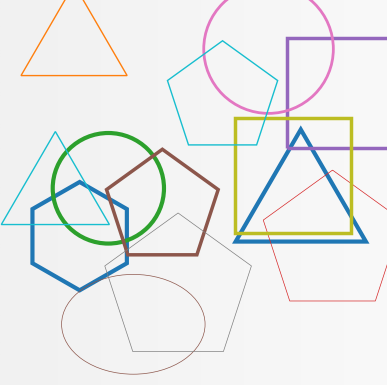[{"shape": "triangle", "thickness": 3, "radius": 0.97, "center": [0.776, 0.47]}, {"shape": "hexagon", "thickness": 3, "radius": 0.7, "center": [0.206, 0.387]}, {"shape": "triangle", "thickness": 1, "radius": 0.79, "center": [0.191, 0.883]}, {"shape": "circle", "thickness": 3, "radius": 0.72, "center": [0.28, 0.511]}, {"shape": "pentagon", "thickness": 0.5, "radius": 0.94, "center": [0.858, 0.37]}, {"shape": "square", "thickness": 2.5, "radius": 0.72, "center": [0.886, 0.758]}, {"shape": "pentagon", "thickness": 2.5, "radius": 0.76, "center": [0.419, 0.461]}, {"shape": "oval", "thickness": 0.5, "radius": 0.93, "center": [0.344, 0.158]}, {"shape": "circle", "thickness": 2, "radius": 0.84, "center": [0.693, 0.873]}, {"shape": "pentagon", "thickness": 0.5, "radius": 0.99, "center": [0.46, 0.248]}, {"shape": "square", "thickness": 2.5, "radius": 0.75, "center": [0.757, 0.545]}, {"shape": "pentagon", "thickness": 1, "radius": 0.75, "center": [0.574, 0.745]}, {"shape": "triangle", "thickness": 1, "radius": 0.81, "center": [0.143, 0.497]}]